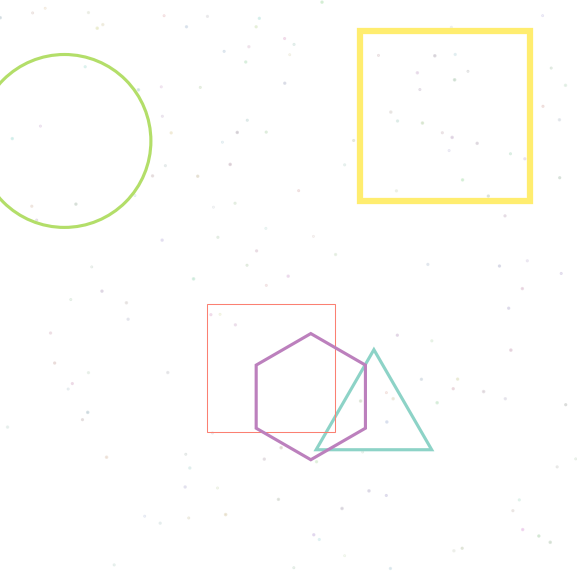[{"shape": "triangle", "thickness": 1.5, "radius": 0.58, "center": [0.647, 0.278]}, {"shape": "square", "thickness": 0.5, "radius": 0.55, "center": [0.468, 0.362]}, {"shape": "circle", "thickness": 1.5, "radius": 0.75, "center": [0.112, 0.755]}, {"shape": "hexagon", "thickness": 1.5, "radius": 0.55, "center": [0.538, 0.312]}, {"shape": "square", "thickness": 3, "radius": 0.74, "center": [0.77, 0.799]}]